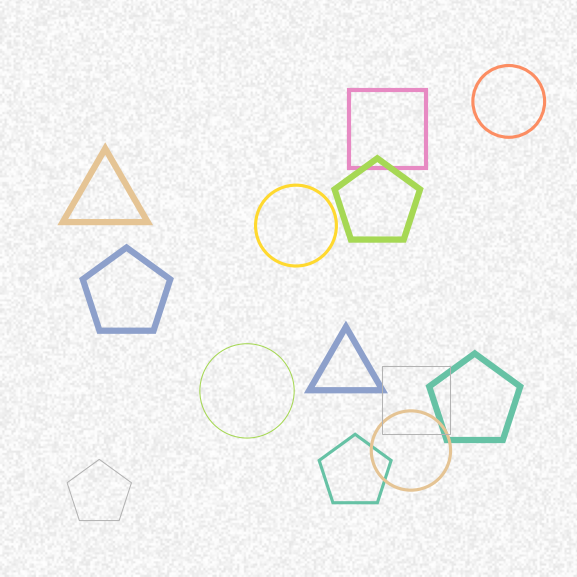[{"shape": "pentagon", "thickness": 3, "radius": 0.41, "center": [0.822, 0.304]}, {"shape": "pentagon", "thickness": 1.5, "radius": 0.33, "center": [0.615, 0.182]}, {"shape": "circle", "thickness": 1.5, "radius": 0.31, "center": [0.881, 0.824]}, {"shape": "pentagon", "thickness": 3, "radius": 0.4, "center": [0.219, 0.491]}, {"shape": "triangle", "thickness": 3, "radius": 0.37, "center": [0.599, 0.36]}, {"shape": "square", "thickness": 2, "radius": 0.33, "center": [0.671, 0.776]}, {"shape": "circle", "thickness": 0.5, "radius": 0.41, "center": [0.428, 0.322]}, {"shape": "pentagon", "thickness": 3, "radius": 0.39, "center": [0.653, 0.647]}, {"shape": "circle", "thickness": 1.5, "radius": 0.35, "center": [0.513, 0.609]}, {"shape": "triangle", "thickness": 3, "radius": 0.42, "center": [0.182, 0.657]}, {"shape": "circle", "thickness": 1.5, "radius": 0.34, "center": [0.712, 0.219]}, {"shape": "pentagon", "thickness": 0.5, "radius": 0.29, "center": [0.172, 0.145]}, {"shape": "square", "thickness": 0.5, "radius": 0.3, "center": [0.72, 0.306]}]